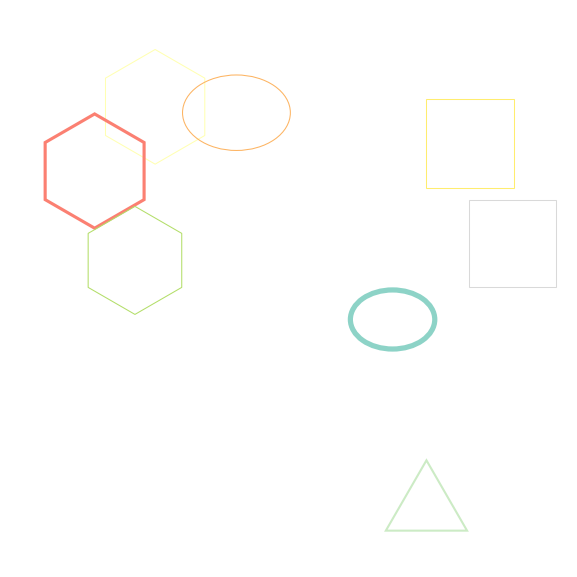[{"shape": "oval", "thickness": 2.5, "radius": 0.37, "center": [0.68, 0.446]}, {"shape": "hexagon", "thickness": 0.5, "radius": 0.5, "center": [0.269, 0.814]}, {"shape": "hexagon", "thickness": 1.5, "radius": 0.49, "center": [0.164, 0.703]}, {"shape": "oval", "thickness": 0.5, "radius": 0.47, "center": [0.409, 0.804]}, {"shape": "hexagon", "thickness": 0.5, "radius": 0.47, "center": [0.234, 0.548]}, {"shape": "square", "thickness": 0.5, "radius": 0.38, "center": [0.888, 0.577]}, {"shape": "triangle", "thickness": 1, "radius": 0.41, "center": [0.738, 0.121]}, {"shape": "square", "thickness": 0.5, "radius": 0.38, "center": [0.814, 0.751]}]